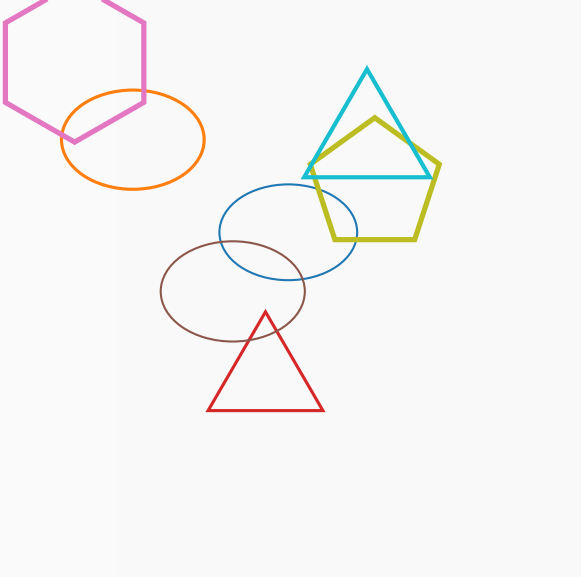[{"shape": "oval", "thickness": 1, "radius": 0.59, "center": [0.496, 0.597]}, {"shape": "oval", "thickness": 1.5, "radius": 0.61, "center": [0.229, 0.757]}, {"shape": "triangle", "thickness": 1.5, "radius": 0.57, "center": [0.457, 0.345]}, {"shape": "oval", "thickness": 1, "radius": 0.62, "center": [0.4, 0.495]}, {"shape": "hexagon", "thickness": 2.5, "radius": 0.69, "center": [0.128, 0.891]}, {"shape": "pentagon", "thickness": 2.5, "radius": 0.58, "center": [0.645, 0.679]}, {"shape": "triangle", "thickness": 2, "radius": 0.62, "center": [0.631, 0.755]}]